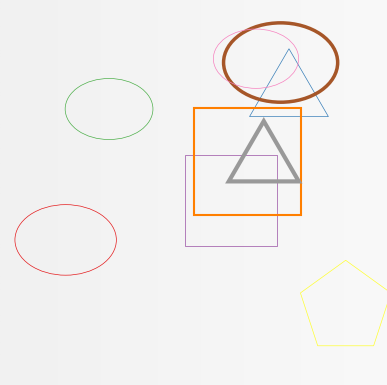[{"shape": "oval", "thickness": 0.5, "radius": 0.65, "center": [0.169, 0.377]}, {"shape": "triangle", "thickness": 0.5, "radius": 0.59, "center": [0.746, 0.756]}, {"shape": "oval", "thickness": 0.5, "radius": 0.57, "center": [0.281, 0.717]}, {"shape": "square", "thickness": 0.5, "radius": 0.6, "center": [0.595, 0.479]}, {"shape": "square", "thickness": 1.5, "radius": 0.69, "center": [0.64, 0.58]}, {"shape": "pentagon", "thickness": 0.5, "radius": 0.61, "center": [0.892, 0.201]}, {"shape": "oval", "thickness": 2.5, "radius": 0.74, "center": [0.724, 0.838]}, {"shape": "oval", "thickness": 0.5, "radius": 0.55, "center": [0.661, 0.848]}, {"shape": "triangle", "thickness": 3, "radius": 0.52, "center": [0.681, 0.581]}]